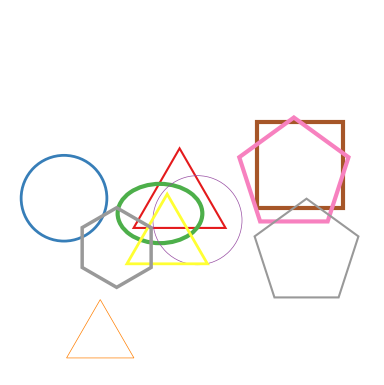[{"shape": "triangle", "thickness": 1.5, "radius": 0.69, "center": [0.466, 0.477]}, {"shape": "circle", "thickness": 2, "radius": 0.56, "center": [0.166, 0.485]}, {"shape": "oval", "thickness": 3, "radius": 0.55, "center": [0.416, 0.445]}, {"shape": "circle", "thickness": 0.5, "radius": 0.58, "center": [0.513, 0.428]}, {"shape": "triangle", "thickness": 0.5, "radius": 0.51, "center": [0.26, 0.121]}, {"shape": "triangle", "thickness": 2, "radius": 0.6, "center": [0.434, 0.375]}, {"shape": "square", "thickness": 3, "radius": 0.56, "center": [0.78, 0.572]}, {"shape": "pentagon", "thickness": 3, "radius": 0.75, "center": [0.763, 0.546]}, {"shape": "hexagon", "thickness": 2.5, "radius": 0.52, "center": [0.303, 0.357]}, {"shape": "pentagon", "thickness": 1.5, "radius": 0.71, "center": [0.796, 0.342]}]